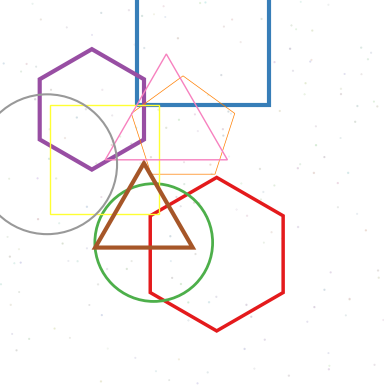[{"shape": "hexagon", "thickness": 2.5, "radius": 1.0, "center": [0.563, 0.34]}, {"shape": "square", "thickness": 3, "radius": 0.85, "center": [0.527, 0.898]}, {"shape": "circle", "thickness": 2, "radius": 0.76, "center": [0.399, 0.37]}, {"shape": "hexagon", "thickness": 3, "radius": 0.78, "center": [0.239, 0.716]}, {"shape": "pentagon", "thickness": 0.5, "radius": 0.71, "center": [0.475, 0.662]}, {"shape": "square", "thickness": 1, "radius": 0.71, "center": [0.272, 0.586]}, {"shape": "triangle", "thickness": 3, "radius": 0.73, "center": [0.374, 0.43]}, {"shape": "triangle", "thickness": 1, "radius": 0.92, "center": [0.432, 0.677]}, {"shape": "circle", "thickness": 1.5, "radius": 0.91, "center": [0.122, 0.573]}]